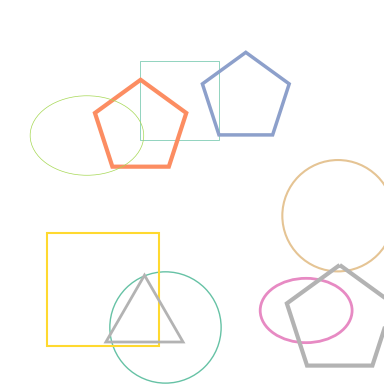[{"shape": "circle", "thickness": 1, "radius": 0.72, "center": [0.43, 0.149]}, {"shape": "square", "thickness": 0.5, "radius": 0.51, "center": [0.466, 0.739]}, {"shape": "pentagon", "thickness": 3, "radius": 0.62, "center": [0.365, 0.668]}, {"shape": "pentagon", "thickness": 2.5, "radius": 0.59, "center": [0.638, 0.745]}, {"shape": "oval", "thickness": 2, "radius": 0.6, "center": [0.795, 0.194]}, {"shape": "oval", "thickness": 0.5, "radius": 0.74, "center": [0.226, 0.648]}, {"shape": "square", "thickness": 1.5, "radius": 0.73, "center": [0.267, 0.248]}, {"shape": "circle", "thickness": 1.5, "radius": 0.72, "center": [0.878, 0.44]}, {"shape": "triangle", "thickness": 2, "radius": 0.58, "center": [0.375, 0.169]}, {"shape": "pentagon", "thickness": 3, "radius": 0.72, "center": [0.882, 0.167]}]